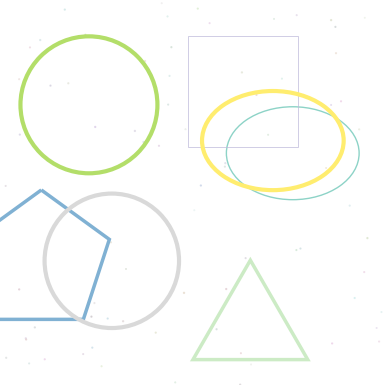[{"shape": "oval", "thickness": 1, "radius": 0.86, "center": [0.76, 0.602]}, {"shape": "square", "thickness": 0.5, "radius": 0.72, "center": [0.632, 0.762]}, {"shape": "pentagon", "thickness": 2.5, "radius": 0.93, "center": [0.107, 0.321]}, {"shape": "circle", "thickness": 3, "radius": 0.89, "center": [0.231, 0.728]}, {"shape": "circle", "thickness": 3, "radius": 0.87, "center": [0.29, 0.323]}, {"shape": "triangle", "thickness": 2.5, "radius": 0.86, "center": [0.65, 0.152]}, {"shape": "oval", "thickness": 3, "radius": 0.92, "center": [0.709, 0.635]}]